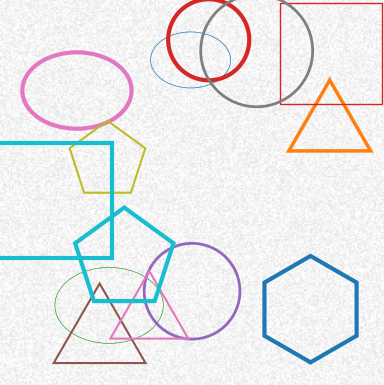[{"shape": "oval", "thickness": 0.5, "radius": 0.52, "center": [0.495, 0.844]}, {"shape": "hexagon", "thickness": 3, "radius": 0.69, "center": [0.807, 0.197]}, {"shape": "triangle", "thickness": 2.5, "radius": 0.61, "center": [0.856, 0.669]}, {"shape": "oval", "thickness": 0.5, "radius": 0.7, "center": [0.283, 0.207]}, {"shape": "circle", "thickness": 3, "radius": 0.53, "center": [0.542, 0.897]}, {"shape": "square", "thickness": 1, "radius": 0.66, "center": [0.86, 0.861]}, {"shape": "circle", "thickness": 2, "radius": 0.62, "center": [0.499, 0.244]}, {"shape": "triangle", "thickness": 1.5, "radius": 0.69, "center": [0.259, 0.126]}, {"shape": "triangle", "thickness": 1.5, "radius": 0.58, "center": [0.388, 0.179]}, {"shape": "oval", "thickness": 3, "radius": 0.71, "center": [0.2, 0.765]}, {"shape": "circle", "thickness": 2, "radius": 0.73, "center": [0.667, 0.868]}, {"shape": "pentagon", "thickness": 1.5, "radius": 0.52, "center": [0.279, 0.583]}, {"shape": "pentagon", "thickness": 3, "radius": 0.67, "center": [0.323, 0.327]}, {"shape": "square", "thickness": 3, "radius": 0.74, "center": [0.142, 0.48]}]